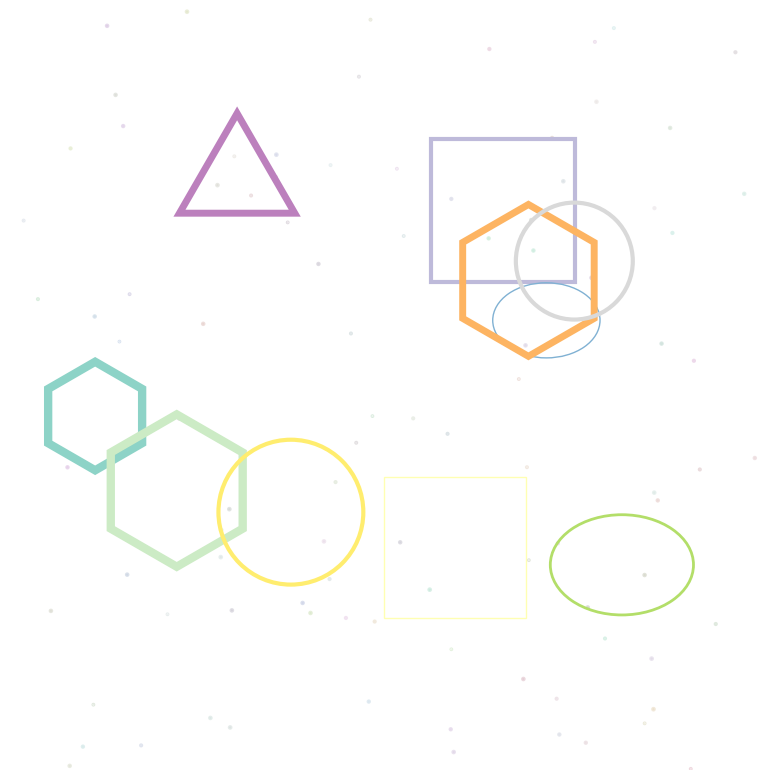[{"shape": "hexagon", "thickness": 3, "radius": 0.35, "center": [0.124, 0.46]}, {"shape": "square", "thickness": 0.5, "radius": 0.46, "center": [0.591, 0.289]}, {"shape": "square", "thickness": 1.5, "radius": 0.47, "center": [0.653, 0.727]}, {"shape": "oval", "thickness": 0.5, "radius": 0.35, "center": [0.71, 0.584]}, {"shape": "hexagon", "thickness": 2.5, "radius": 0.49, "center": [0.686, 0.636]}, {"shape": "oval", "thickness": 1, "radius": 0.46, "center": [0.808, 0.266]}, {"shape": "circle", "thickness": 1.5, "radius": 0.38, "center": [0.746, 0.661]}, {"shape": "triangle", "thickness": 2.5, "radius": 0.43, "center": [0.308, 0.766]}, {"shape": "hexagon", "thickness": 3, "radius": 0.49, "center": [0.23, 0.363]}, {"shape": "circle", "thickness": 1.5, "radius": 0.47, "center": [0.378, 0.335]}]